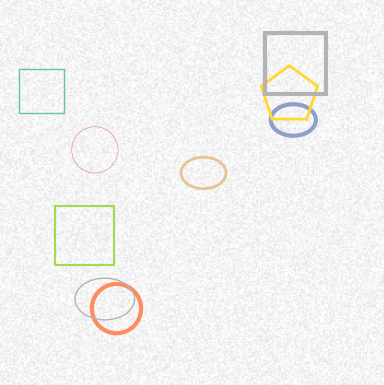[{"shape": "square", "thickness": 1, "radius": 0.29, "center": [0.108, 0.763]}, {"shape": "circle", "thickness": 3, "radius": 0.32, "center": [0.303, 0.198]}, {"shape": "oval", "thickness": 3, "radius": 0.29, "center": [0.762, 0.688]}, {"shape": "circle", "thickness": 0.5, "radius": 0.3, "center": [0.246, 0.611]}, {"shape": "square", "thickness": 1.5, "radius": 0.38, "center": [0.22, 0.389]}, {"shape": "pentagon", "thickness": 2, "radius": 0.38, "center": [0.752, 0.753]}, {"shape": "oval", "thickness": 2, "radius": 0.29, "center": [0.529, 0.551]}, {"shape": "square", "thickness": 3, "radius": 0.4, "center": [0.767, 0.836]}, {"shape": "oval", "thickness": 1, "radius": 0.39, "center": [0.272, 0.223]}]